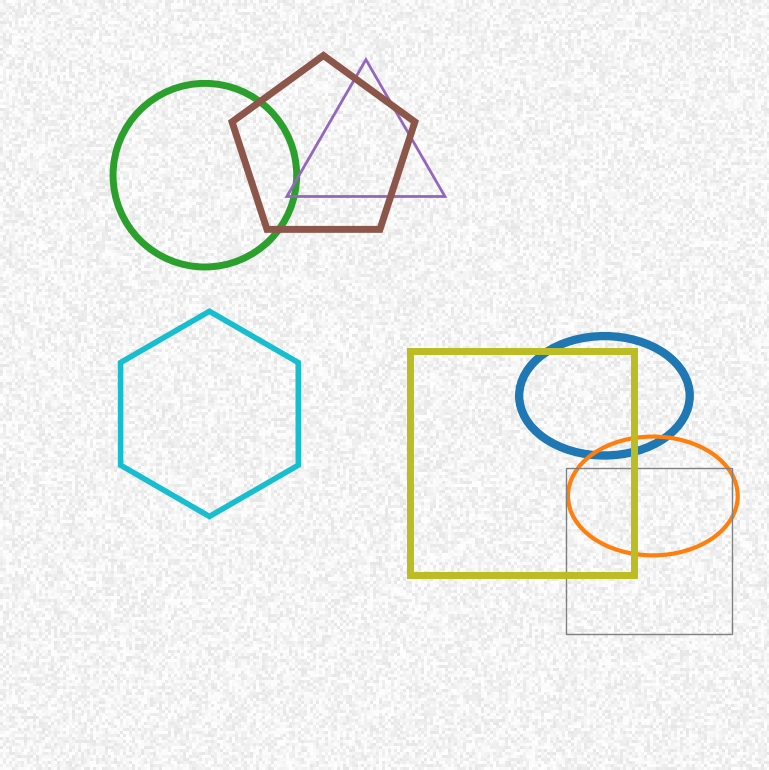[{"shape": "oval", "thickness": 3, "radius": 0.55, "center": [0.785, 0.486]}, {"shape": "oval", "thickness": 1.5, "radius": 0.55, "center": [0.848, 0.356]}, {"shape": "circle", "thickness": 2.5, "radius": 0.6, "center": [0.266, 0.772]}, {"shape": "triangle", "thickness": 1, "radius": 0.59, "center": [0.475, 0.804]}, {"shape": "pentagon", "thickness": 2.5, "radius": 0.62, "center": [0.42, 0.803]}, {"shape": "square", "thickness": 0.5, "radius": 0.54, "center": [0.843, 0.284]}, {"shape": "square", "thickness": 2.5, "radius": 0.73, "center": [0.678, 0.399]}, {"shape": "hexagon", "thickness": 2, "radius": 0.67, "center": [0.272, 0.463]}]